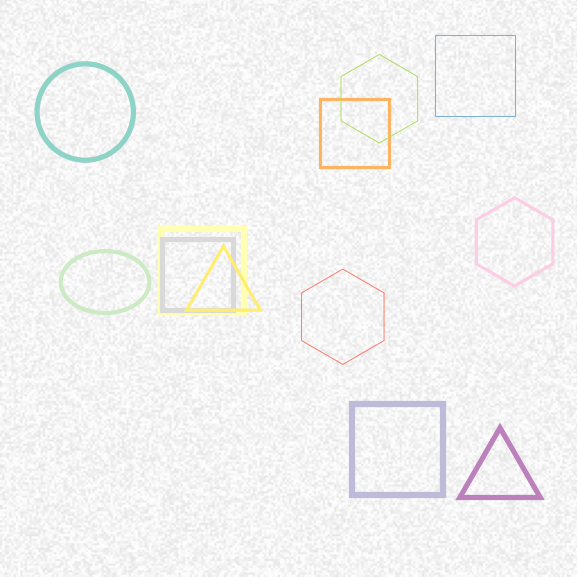[{"shape": "circle", "thickness": 2.5, "radius": 0.42, "center": [0.148, 0.805]}, {"shape": "square", "thickness": 3, "radius": 0.36, "center": [0.351, 0.531]}, {"shape": "square", "thickness": 3, "radius": 0.39, "center": [0.689, 0.221]}, {"shape": "hexagon", "thickness": 0.5, "radius": 0.41, "center": [0.594, 0.451]}, {"shape": "square", "thickness": 0.5, "radius": 0.35, "center": [0.822, 0.869]}, {"shape": "square", "thickness": 1.5, "radius": 0.3, "center": [0.614, 0.769]}, {"shape": "hexagon", "thickness": 0.5, "radius": 0.38, "center": [0.657, 0.828]}, {"shape": "hexagon", "thickness": 1.5, "radius": 0.38, "center": [0.891, 0.58]}, {"shape": "square", "thickness": 2.5, "radius": 0.31, "center": [0.341, 0.523]}, {"shape": "triangle", "thickness": 2.5, "radius": 0.4, "center": [0.866, 0.178]}, {"shape": "oval", "thickness": 2, "radius": 0.38, "center": [0.182, 0.511]}, {"shape": "triangle", "thickness": 1.5, "radius": 0.37, "center": [0.387, 0.499]}]